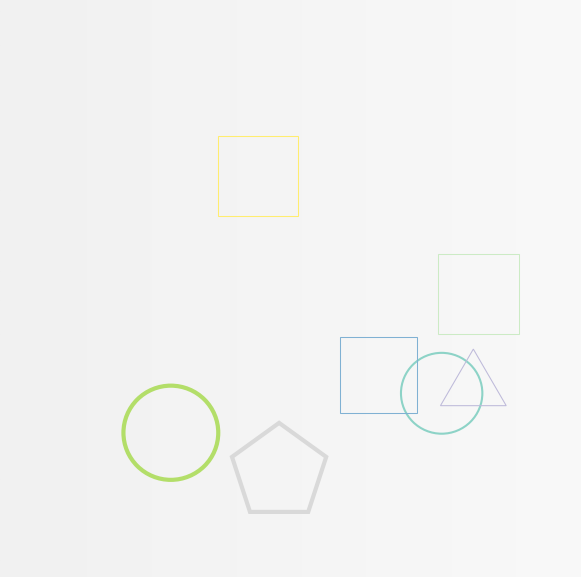[{"shape": "circle", "thickness": 1, "radius": 0.35, "center": [0.76, 0.318]}, {"shape": "triangle", "thickness": 0.5, "radius": 0.33, "center": [0.814, 0.329]}, {"shape": "square", "thickness": 0.5, "radius": 0.33, "center": [0.651, 0.35]}, {"shape": "circle", "thickness": 2, "radius": 0.41, "center": [0.294, 0.25]}, {"shape": "pentagon", "thickness": 2, "radius": 0.43, "center": [0.48, 0.182]}, {"shape": "square", "thickness": 0.5, "radius": 0.35, "center": [0.824, 0.49]}, {"shape": "square", "thickness": 0.5, "radius": 0.35, "center": [0.443, 0.694]}]